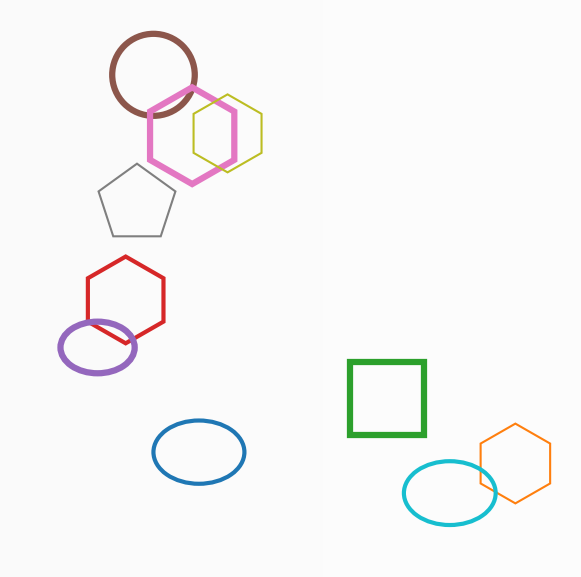[{"shape": "oval", "thickness": 2, "radius": 0.39, "center": [0.342, 0.216]}, {"shape": "hexagon", "thickness": 1, "radius": 0.35, "center": [0.887, 0.197]}, {"shape": "square", "thickness": 3, "radius": 0.32, "center": [0.666, 0.309]}, {"shape": "hexagon", "thickness": 2, "radius": 0.38, "center": [0.216, 0.48]}, {"shape": "oval", "thickness": 3, "radius": 0.32, "center": [0.168, 0.397]}, {"shape": "circle", "thickness": 3, "radius": 0.36, "center": [0.264, 0.87]}, {"shape": "hexagon", "thickness": 3, "radius": 0.42, "center": [0.331, 0.764]}, {"shape": "pentagon", "thickness": 1, "radius": 0.35, "center": [0.236, 0.646]}, {"shape": "hexagon", "thickness": 1, "radius": 0.34, "center": [0.391, 0.768]}, {"shape": "oval", "thickness": 2, "radius": 0.39, "center": [0.774, 0.145]}]